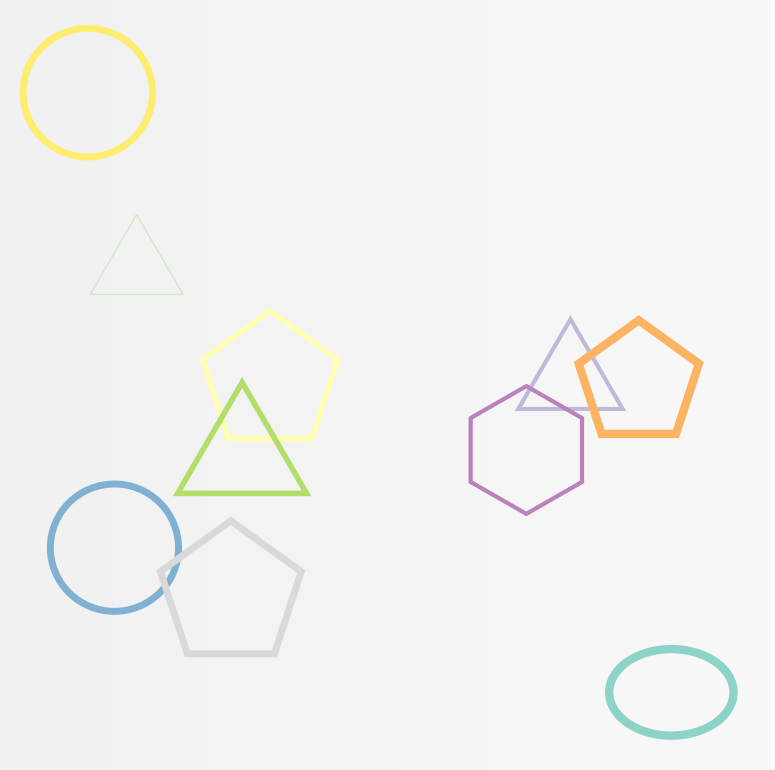[{"shape": "oval", "thickness": 3, "radius": 0.4, "center": [0.866, 0.101]}, {"shape": "pentagon", "thickness": 2, "radius": 0.46, "center": [0.348, 0.505]}, {"shape": "triangle", "thickness": 1.5, "radius": 0.39, "center": [0.736, 0.508]}, {"shape": "circle", "thickness": 2.5, "radius": 0.41, "center": [0.148, 0.289]}, {"shape": "pentagon", "thickness": 3, "radius": 0.41, "center": [0.824, 0.502]}, {"shape": "triangle", "thickness": 2, "radius": 0.48, "center": [0.312, 0.407]}, {"shape": "pentagon", "thickness": 2.5, "radius": 0.48, "center": [0.298, 0.228]}, {"shape": "hexagon", "thickness": 1.5, "radius": 0.41, "center": [0.679, 0.416]}, {"shape": "triangle", "thickness": 0.5, "radius": 0.35, "center": [0.176, 0.652]}, {"shape": "circle", "thickness": 2.5, "radius": 0.42, "center": [0.113, 0.88]}]